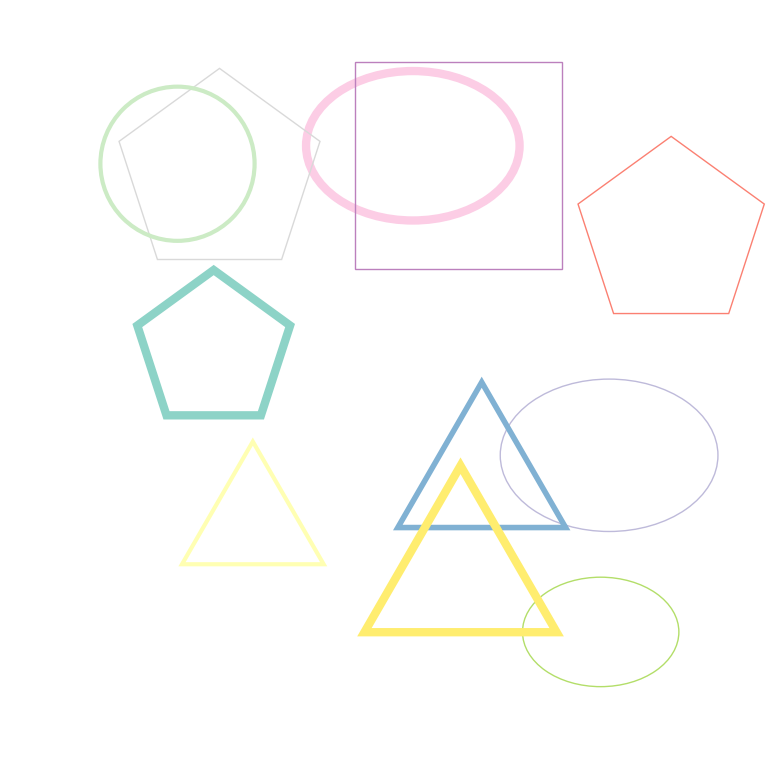[{"shape": "pentagon", "thickness": 3, "radius": 0.52, "center": [0.278, 0.545]}, {"shape": "triangle", "thickness": 1.5, "radius": 0.53, "center": [0.328, 0.32]}, {"shape": "oval", "thickness": 0.5, "radius": 0.71, "center": [0.791, 0.409]}, {"shape": "pentagon", "thickness": 0.5, "radius": 0.64, "center": [0.872, 0.696]}, {"shape": "triangle", "thickness": 2, "radius": 0.63, "center": [0.626, 0.378]}, {"shape": "oval", "thickness": 0.5, "radius": 0.51, "center": [0.78, 0.179]}, {"shape": "oval", "thickness": 3, "radius": 0.69, "center": [0.536, 0.811]}, {"shape": "pentagon", "thickness": 0.5, "radius": 0.69, "center": [0.285, 0.774]}, {"shape": "square", "thickness": 0.5, "radius": 0.67, "center": [0.596, 0.785]}, {"shape": "circle", "thickness": 1.5, "radius": 0.5, "center": [0.231, 0.787]}, {"shape": "triangle", "thickness": 3, "radius": 0.72, "center": [0.598, 0.251]}]